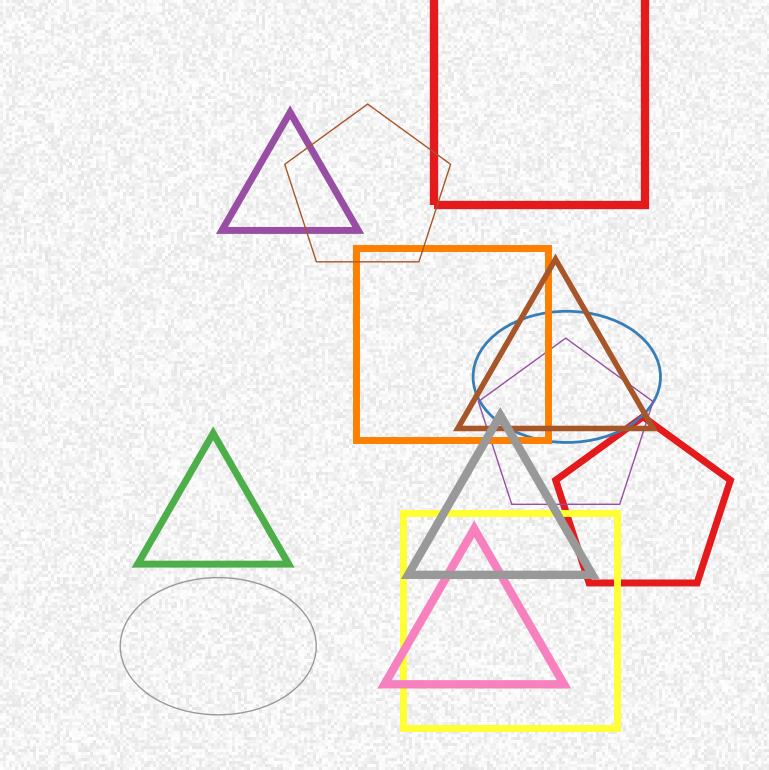[{"shape": "square", "thickness": 3, "radius": 0.68, "center": [0.701, 0.87]}, {"shape": "pentagon", "thickness": 2.5, "radius": 0.6, "center": [0.835, 0.339]}, {"shape": "oval", "thickness": 1, "radius": 0.61, "center": [0.736, 0.511]}, {"shape": "triangle", "thickness": 2.5, "radius": 0.57, "center": [0.277, 0.324]}, {"shape": "triangle", "thickness": 2.5, "radius": 0.51, "center": [0.377, 0.752]}, {"shape": "pentagon", "thickness": 0.5, "radius": 0.6, "center": [0.735, 0.442]}, {"shape": "square", "thickness": 2.5, "radius": 0.62, "center": [0.587, 0.553]}, {"shape": "square", "thickness": 2.5, "radius": 0.7, "center": [0.662, 0.194]}, {"shape": "pentagon", "thickness": 0.5, "radius": 0.57, "center": [0.477, 0.752]}, {"shape": "triangle", "thickness": 2, "radius": 0.73, "center": [0.721, 0.517]}, {"shape": "triangle", "thickness": 3, "radius": 0.67, "center": [0.616, 0.179]}, {"shape": "oval", "thickness": 0.5, "radius": 0.64, "center": [0.283, 0.161]}, {"shape": "triangle", "thickness": 3, "radius": 0.69, "center": [0.65, 0.323]}]